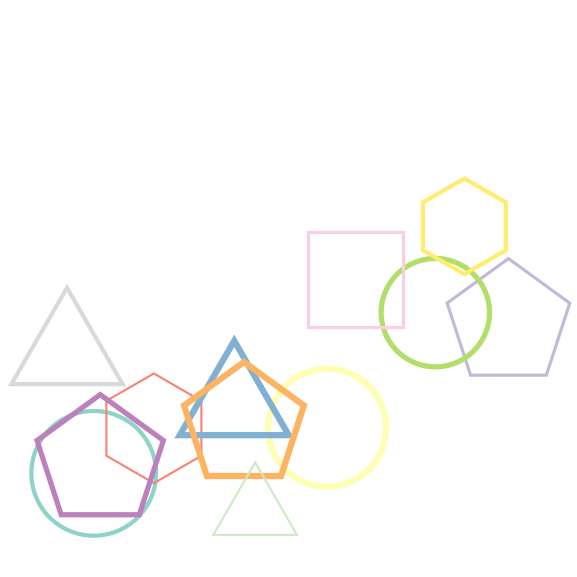[{"shape": "circle", "thickness": 2, "radius": 0.54, "center": [0.162, 0.18]}, {"shape": "circle", "thickness": 3, "radius": 0.51, "center": [0.566, 0.258]}, {"shape": "pentagon", "thickness": 1.5, "radius": 0.56, "center": [0.88, 0.44]}, {"shape": "hexagon", "thickness": 1, "radius": 0.47, "center": [0.266, 0.257]}, {"shape": "triangle", "thickness": 3, "radius": 0.54, "center": [0.406, 0.3]}, {"shape": "pentagon", "thickness": 3, "radius": 0.55, "center": [0.422, 0.263]}, {"shape": "circle", "thickness": 2.5, "radius": 0.47, "center": [0.754, 0.458]}, {"shape": "square", "thickness": 1.5, "radius": 0.41, "center": [0.616, 0.515]}, {"shape": "triangle", "thickness": 2, "radius": 0.56, "center": [0.116, 0.39]}, {"shape": "pentagon", "thickness": 2.5, "radius": 0.58, "center": [0.174, 0.201]}, {"shape": "triangle", "thickness": 1, "radius": 0.42, "center": [0.442, 0.115]}, {"shape": "hexagon", "thickness": 2, "radius": 0.41, "center": [0.804, 0.607]}]